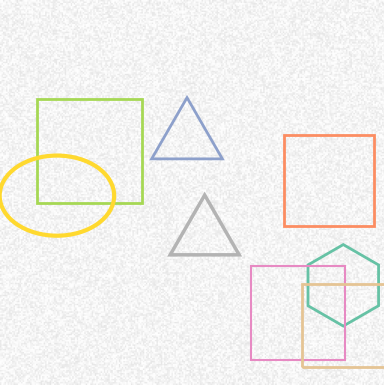[{"shape": "hexagon", "thickness": 2, "radius": 0.53, "center": [0.892, 0.259]}, {"shape": "square", "thickness": 2, "radius": 0.59, "center": [0.855, 0.531]}, {"shape": "triangle", "thickness": 2, "radius": 0.53, "center": [0.486, 0.64]}, {"shape": "square", "thickness": 1.5, "radius": 0.61, "center": [0.773, 0.187]}, {"shape": "square", "thickness": 2, "radius": 0.68, "center": [0.232, 0.608]}, {"shape": "oval", "thickness": 3, "radius": 0.74, "center": [0.148, 0.492]}, {"shape": "square", "thickness": 2, "radius": 0.54, "center": [0.893, 0.155]}, {"shape": "triangle", "thickness": 2.5, "radius": 0.52, "center": [0.532, 0.39]}]